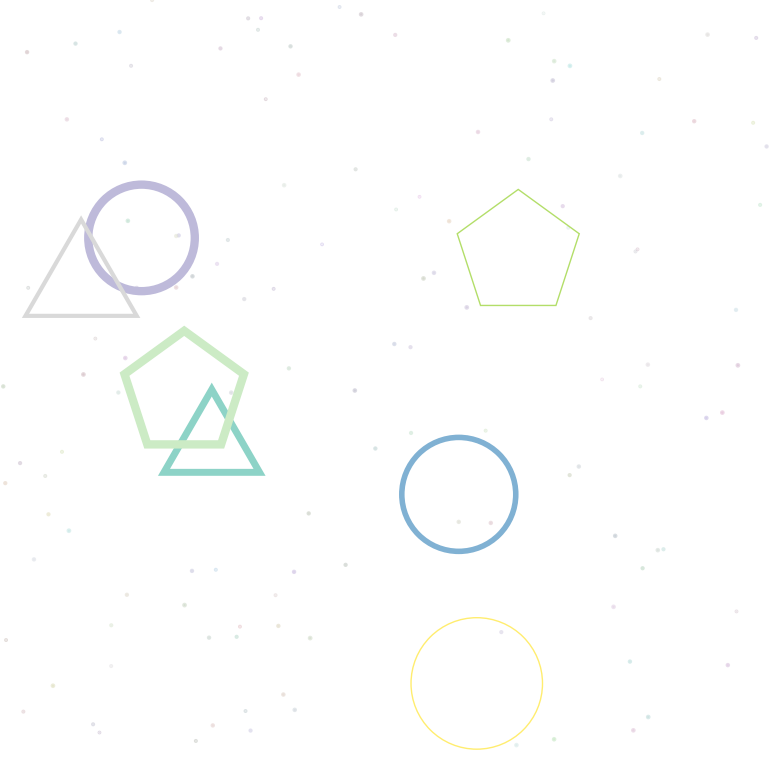[{"shape": "triangle", "thickness": 2.5, "radius": 0.36, "center": [0.275, 0.422]}, {"shape": "circle", "thickness": 3, "radius": 0.35, "center": [0.184, 0.691]}, {"shape": "circle", "thickness": 2, "radius": 0.37, "center": [0.596, 0.358]}, {"shape": "pentagon", "thickness": 0.5, "radius": 0.42, "center": [0.673, 0.671]}, {"shape": "triangle", "thickness": 1.5, "radius": 0.42, "center": [0.105, 0.632]}, {"shape": "pentagon", "thickness": 3, "radius": 0.41, "center": [0.239, 0.489]}, {"shape": "circle", "thickness": 0.5, "radius": 0.43, "center": [0.619, 0.112]}]